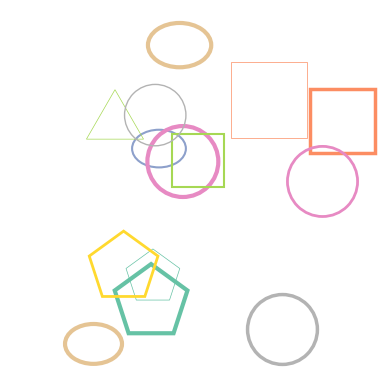[{"shape": "pentagon", "thickness": 0.5, "radius": 0.37, "center": [0.397, 0.28]}, {"shape": "pentagon", "thickness": 3, "radius": 0.5, "center": [0.392, 0.215]}, {"shape": "square", "thickness": 0.5, "radius": 0.49, "center": [0.699, 0.739]}, {"shape": "square", "thickness": 2.5, "radius": 0.42, "center": [0.89, 0.685]}, {"shape": "oval", "thickness": 1.5, "radius": 0.35, "center": [0.413, 0.614]}, {"shape": "circle", "thickness": 2, "radius": 0.46, "center": [0.838, 0.529]}, {"shape": "circle", "thickness": 3, "radius": 0.46, "center": [0.475, 0.58]}, {"shape": "triangle", "thickness": 0.5, "radius": 0.43, "center": [0.299, 0.681]}, {"shape": "square", "thickness": 1.5, "radius": 0.34, "center": [0.514, 0.582]}, {"shape": "pentagon", "thickness": 2, "radius": 0.47, "center": [0.321, 0.306]}, {"shape": "oval", "thickness": 3, "radius": 0.41, "center": [0.466, 0.883]}, {"shape": "oval", "thickness": 3, "radius": 0.37, "center": [0.243, 0.107]}, {"shape": "circle", "thickness": 1, "radius": 0.4, "center": [0.403, 0.701]}, {"shape": "circle", "thickness": 2.5, "radius": 0.45, "center": [0.734, 0.144]}]